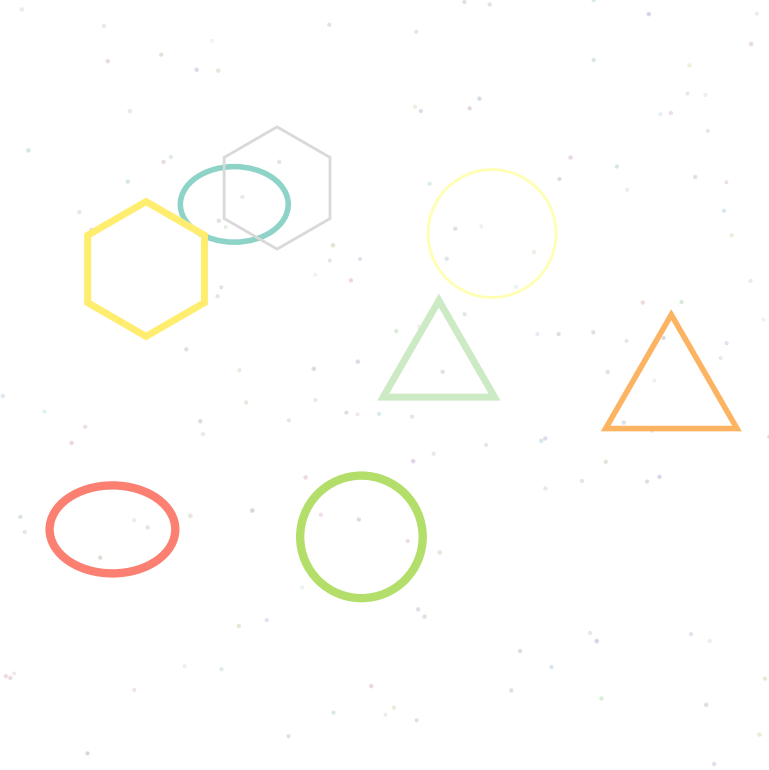[{"shape": "oval", "thickness": 2, "radius": 0.35, "center": [0.304, 0.735]}, {"shape": "circle", "thickness": 1, "radius": 0.42, "center": [0.639, 0.697]}, {"shape": "oval", "thickness": 3, "radius": 0.41, "center": [0.146, 0.312]}, {"shape": "triangle", "thickness": 2, "radius": 0.49, "center": [0.872, 0.493]}, {"shape": "circle", "thickness": 3, "radius": 0.4, "center": [0.469, 0.303]}, {"shape": "hexagon", "thickness": 1, "radius": 0.4, "center": [0.36, 0.756]}, {"shape": "triangle", "thickness": 2.5, "radius": 0.42, "center": [0.57, 0.526]}, {"shape": "hexagon", "thickness": 2.5, "radius": 0.44, "center": [0.19, 0.651]}]